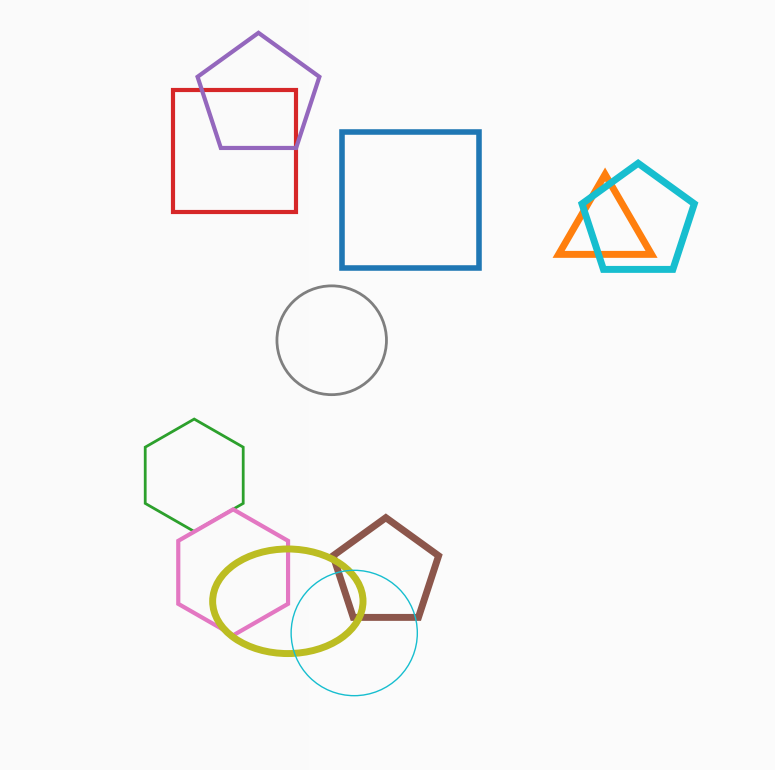[{"shape": "square", "thickness": 2, "radius": 0.44, "center": [0.53, 0.741]}, {"shape": "triangle", "thickness": 2.5, "radius": 0.35, "center": [0.781, 0.704]}, {"shape": "hexagon", "thickness": 1, "radius": 0.36, "center": [0.251, 0.383]}, {"shape": "square", "thickness": 1.5, "radius": 0.4, "center": [0.302, 0.804]}, {"shape": "pentagon", "thickness": 1.5, "radius": 0.41, "center": [0.334, 0.875]}, {"shape": "pentagon", "thickness": 2.5, "radius": 0.36, "center": [0.498, 0.256]}, {"shape": "hexagon", "thickness": 1.5, "radius": 0.41, "center": [0.301, 0.257]}, {"shape": "circle", "thickness": 1, "radius": 0.35, "center": [0.428, 0.558]}, {"shape": "oval", "thickness": 2.5, "radius": 0.49, "center": [0.371, 0.219]}, {"shape": "circle", "thickness": 0.5, "radius": 0.41, "center": [0.457, 0.178]}, {"shape": "pentagon", "thickness": 2.5, "radius": 0.38, "center": [0.823, 0.712]}]